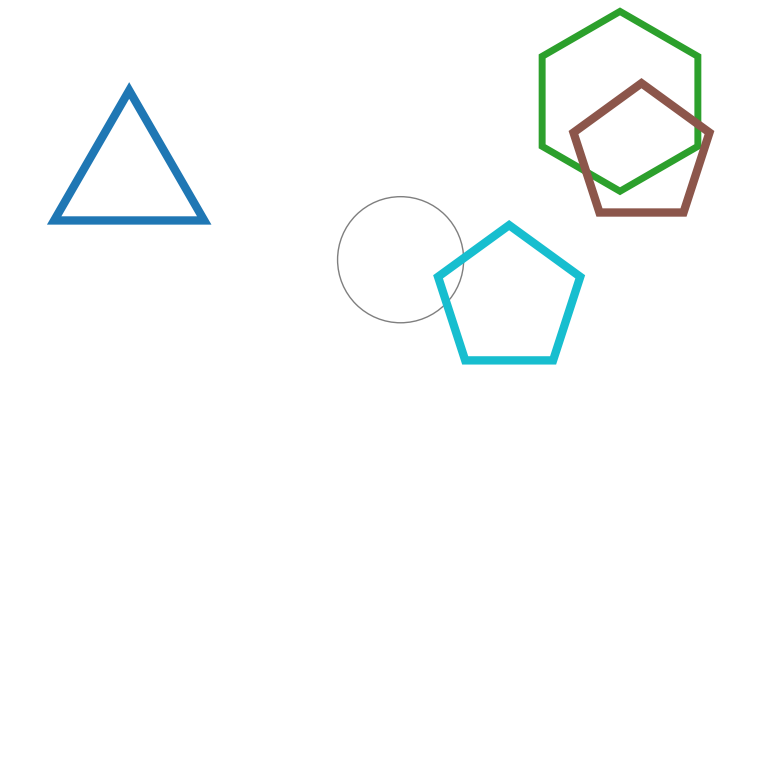[{"shape": "triangle", "thickness": 3, "radius": 0.56, "center": [0.168, 0.77]}, {"shape": "hexagon", "thickness": 2.5, "radius": 0.58, "center": [0.805, 0.868]}, {"shape": "pentagon", "thickness": 3, "radius": 0.46, "center": [0.833, 0.799]}, {"shape": "circle", "thickness": 0.5, "radius": 0.41, "center": [0.52, 0.663]}, {"shape": "pentagon", "thickness": 3, "radius": 0.49, "center": [0.661, 0.611]}]